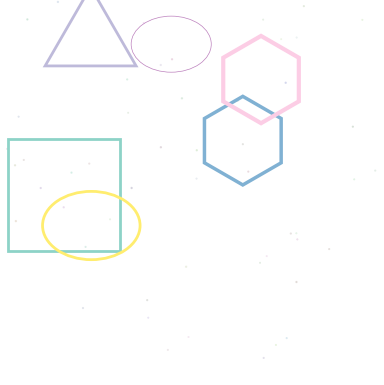[{"shape": "square", "thickness": 2, "radius": 0.72, "center": [0.167, 0.494]}, {"shape": "triangle", "thickness": 2, "radius": 0.68, "center": [0.235, 0.897]}, {"shape": "hexagon", "thickness": 2.5, "radius": 0.58, "center": [0.631, 0.635]}, {"shape": "hexagon", "thickness": 3, "radius": 0.57, "center": [0.678, 0.793]}, {"shape": "oval", "thickness": 0.5, "radius": 0.52, "center": [0.445, 0.885]}, {"shape": "oval", "thickness": 2, "radius": 0.63, "center": [0.237, 0.414]}]